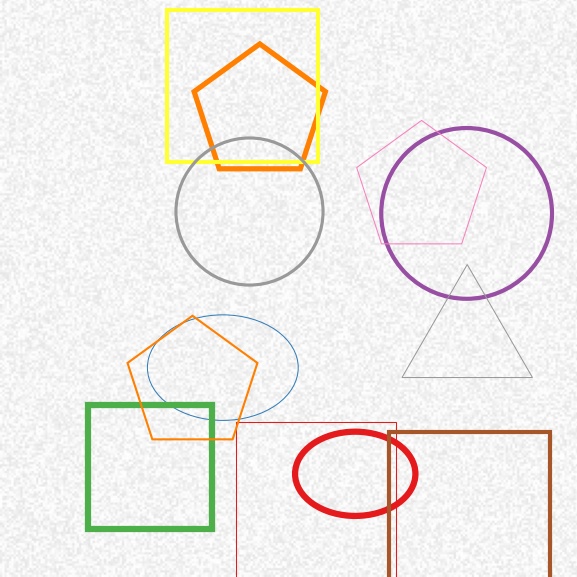[{"shape": "oval", "thickness": 3, "radius": 0.52, "center": [0.615, 0.179]}, {"shape": "square", "thickness": 0.5, "radius": 0.7, "center": [0.547, 0.129]}, {"shape": "oval", "thickness": 0.5, "radius": 0.65, "center": [0.386, 0.363]}, {"shape": "square", "thickness": 3, "radius": 0.54, "center": [0.26, 0.19]}, {"shape": "circle", "thickness": 2, "radius": 0.74, "center": [0.808, 0.63]}, {"shape": "pentagon", "thickness": 1, "radius": 0.59, "center": [0.333, 0.334]}, {"shape": "pentagon", "thickness": 2.5, "radius": 0.6, "center": [0.45, 0.804]}, {"shape": "square", "thickness": 2, "radius": 0.66, "center": [0.42, 0.85]}, {"shape": "square", "thickness": 2, "radius": 0.7, "center": [0.813, 0.112]}, {"shape": "pentagon", "thickness": 0.5, "radius": 0.59, "center": [0.73, 0.672]}, {"shape": "circle", "thickness": 1.5, "radius": 0.64, "center": [0.432, 0.633]}, {"shape": "triangle", "thickness": 0.5, "radius": 0.65, "center": [0.809, 0.411]}]